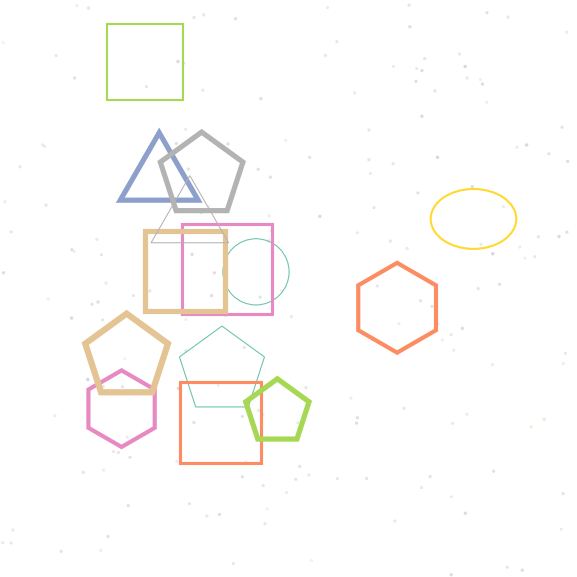[{"shape": "circle", "thickness": 0.5, "radius": 0.29, "center": [0.443, 0.528]}, {"shape": "pentagon", "thickness": 0.5, "radius": 0.39, "center": [0.384, 0.357]}, {"shape": "square", "thickness": 1.5, "radius": 0.35, "center": [0.381, 0.267]}, {"shape": "hexagon", "thickness": 2, "radius": 0.39, "center": [0.688, 0.466]}, {"shape": "triangle", "thickness": 2.5, "radius": 0.39, "center": [0.276, 0.691]}, {"shape": "square", "thickness": 1.5, "radius": 0.39, "center": [0.393, 0.534]}, {"shape": "hexagon", "thickness": 2, "radius": 0.33, "center": [0.211, 0.291]}, {"shape": "square", "thickness": 1, "radius": 0.33, "center": [0.252, 0.892]}, {"shape": "pentagon", "thickness": 2.5, "radius": 0.29, "center": [0.48, 0.285]}, {"shape": "oval", "thickness": 1, "radius": 0.37, "center": [0.82, 0.62]}, {"shape": "pentagon", "thickness": 3, "radius": 0.38, "center": [0.219, 0.381]}, {"shape": "square", "thickness": 2.5, "radius": 0.35, "center": [0.32, 0.53]}, {"shape": "pentagon", "thickness": 2.5, "radius": 0.38, "center": [0.349, 0.695]}, {"shape": "triangle", "thickness": 0.5, "radius": 0.39, "center": [0.329, 0.618]}]